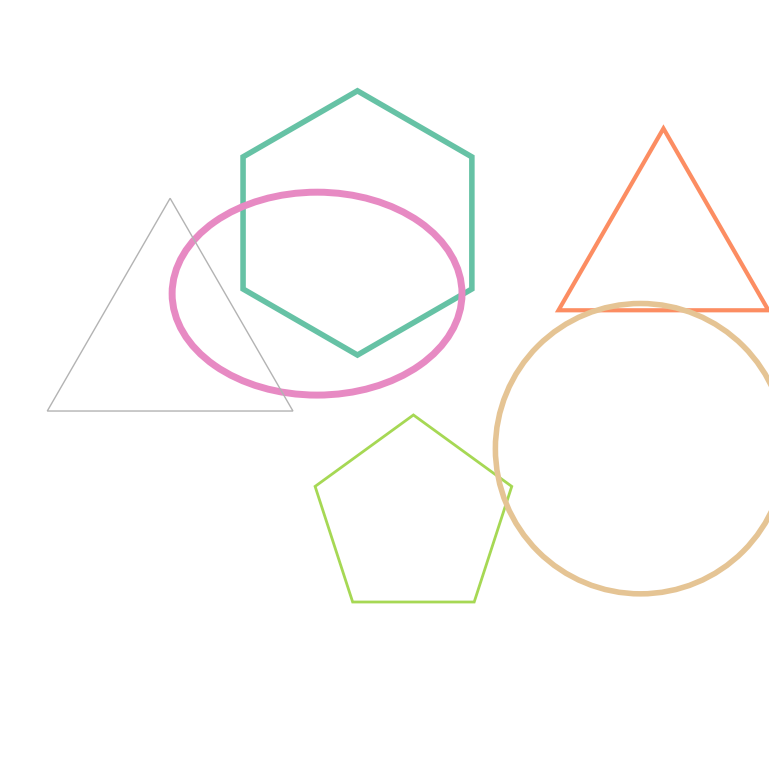[{"shape": "hexagon", "thickness": 2, "radius": 0.86, "center": [0.464, 0.71]}, {"shape": "triangle", "thickness": 1.5, "radius": 0.79, "center": [0.862, 0.676]}, {"shape": "oval", "thickness": 2.5, "radius": 0.94, "center": [0.412, 0.619]}, {"shape": "pentagon", "thickness": 1, "radius": 0.67, "center": [0.537, 0.327]}, {"shape": "circle", "thickness": 2, "radius": 0.94, "center": [0.832, 0.417]}, {"shape": "triangle", "thickness": 0.5, "radius": 0.92, "center": [0.221, 0.558]}]